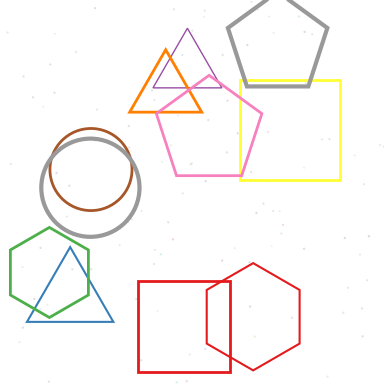[{"shape": "hexagon", "thickness": 1.5, "radius": 0.7, "center": [0.658, 0.177]}, {"shape": "square", "thickness": 2, "radius": 0.59, "center": [0.478, 0.153]}, {"shape": "triangle", "thickness": 1.5, "radius": 0.65, "center": [0.182, 0.229]}, {"shape": "hexagon", "thickness": 2, "radius": 0.58, "center": [0.128, 0.292]}, {"shape": "triangle", "thickness": 1, "radius": 0.52, "center": [0.487, 0.823]}, {"shape": "triangle", "thickness": 2, "radius": 0.54, "center": [0.43, 0.763]}, {"shape": "square", "thickness": 2, "radius": 0.64, "center": [0.753, 0.662]}, {"shape": "circle", "thickness": 2, "radius": 0.53, "center": [0.236, 0.56]}, {"shape": "pentagon", "thickness": 2, "radius": 0.72, "center": [0.543, 0.66]}, {"shape": "pentagon", "thickness": 3, "radius": 0.68, "center": [0.721, 0.885]}, {"shape": "circle", "thickness": 3, "radius": 0.64, "center": [0.235, 0.512]}]